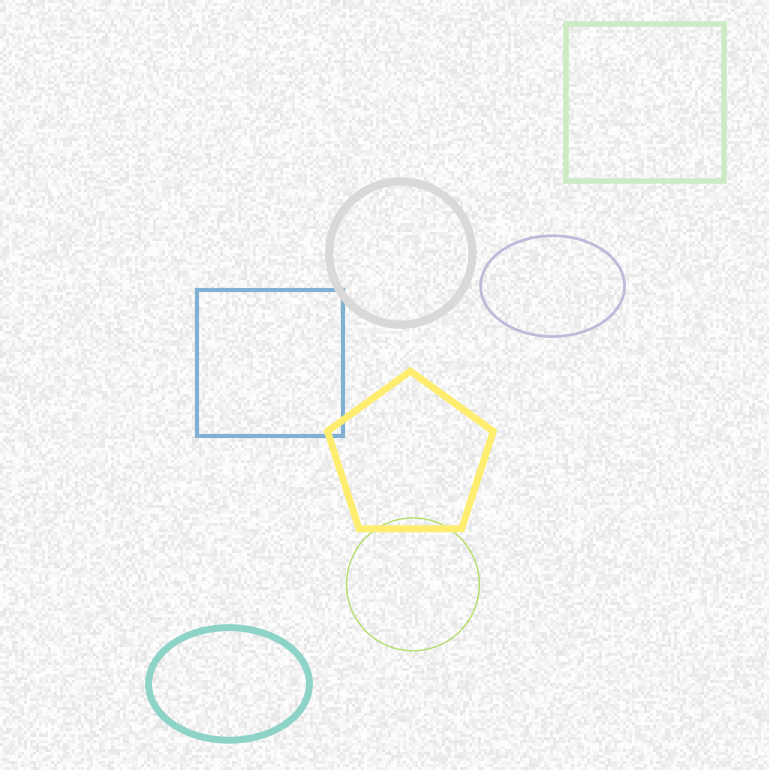[{"shape": "oval", "thickness": 2.5, "radius": 0.52, "center": [0.297, 0.112]}, {"shape": "oval", "thickness": 1, "radius": 0.47, "center": [0.718, 0.628]}, {"shape": "square", "thickness": 1.5, "radius": 0.48, "center": [0.351, 0.528]}, {"shape": "circle", "thickness": 0.5, "radius": 0.43, "center": [0.536, 0.241]}, {"shape": "circle", "thickness": 3, "radius": 0.47, "center": [0.521, 0.671]}, {"shape": "square", "thickness": 2, "radius": 0.51, "center": [0.838, 0.867]}, {"shape": "pentagon", "thickness": 2.5, "radius": 0.57, "center": [0.533, 0.405]}]